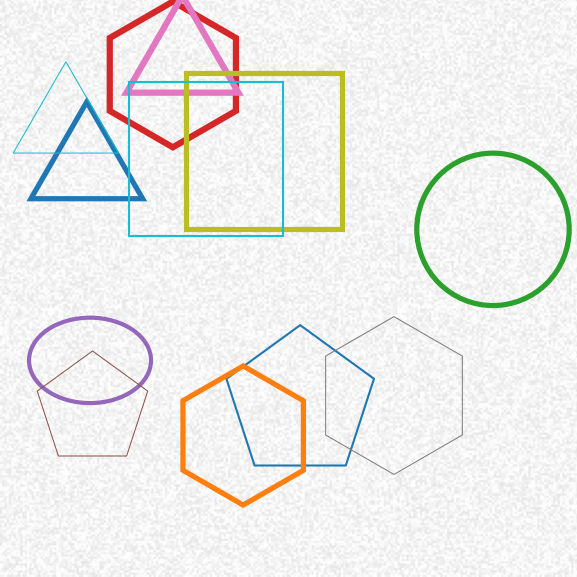[{"shape": "triangle", "thickness": 2.5, "radius": 0.56, "center": [0.15, 0.711]}, {"shape": "pentagon", "thickness": 1, "radius": 0.67, "center": [0.52, 0.302]}, {"shape": "hexagon", "thickness": 2.5, "radius": 0.6, "center": [0.421, 0.245]}, {"shape": "circle", "thickness": 2.5, "radius": 0.66, "center": [0.854, 0.602]}, {"shape": "hexagon", "thickness": 3, "radius": 0.63, "center": [0.299, 0.87]}, {"shape": "oval", "thickness": 2, "radius": 0.53, "center": [0.156, 0.375]}, {"shape": "pentagon", "thickness": 0.5, "radius": 0.5, "center": [0.16, 0.291]}, {"shape": "triangle", "thickness": 3, "radius": 0.56, "center": [0.316, 0.895]}, {"shape": "hexagon", "thickness": 0.5, "radius": 0.68, "center": [0.682, 0.314]}, {"shape": "square", "thickness": 2.5, "radius": 0.68, "center": [0.458, 0.738]}, {"shape": "square", "thickness": 1, "radius": 0.67, "center": [0.357, 0.724]}, {"shape": "triangle", "thickness": 0.5, "radius": 0.53, "center": [0.114, 0.787]}]